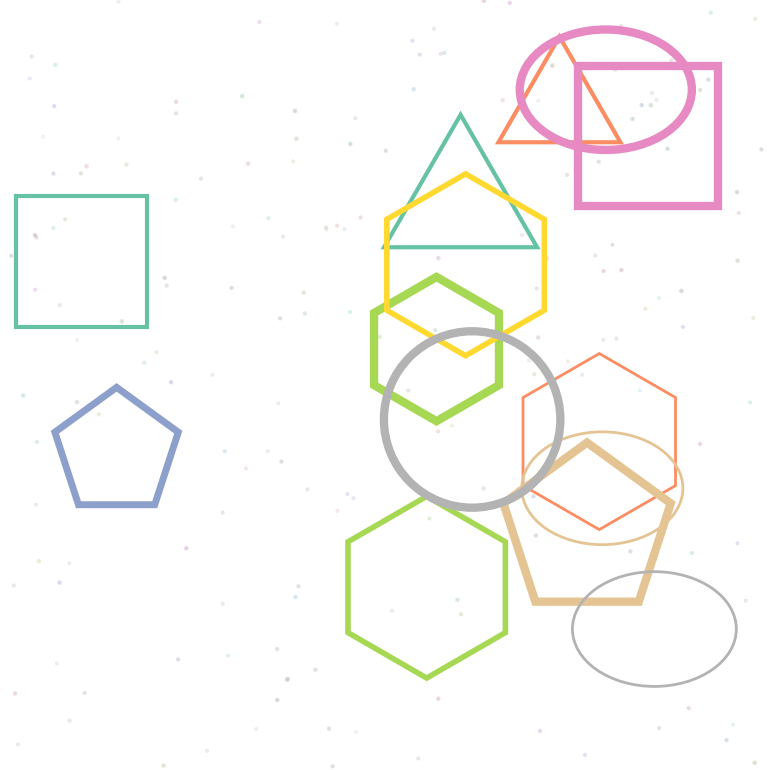[{"shape": "triangle", "thickness": 1.5, "radius": 0.57, "center": [0.598, 0.736]}, {"shape": "square", "thickness": 1.5, "radius": 0.43, "center": [0.106, 0.66]}, {"shape": "hexagon", "thickness": 1, "radius": 0.57, "center": [0.778, 0.427]}, {"shape": "triangle", "thickness": 1.5, "radius": 0.46, "center": [0.727, 0.861]}, {"shape": "pentagon", "thickness": 2.5, "radius": 0.42, "center": [0.151, 0.413]}, {"shape": "square", "thickness": 3, "radius": 0.46, "center": [0.842, 0.823]}, {"shape": "oval", "thickness": 3, "radius": 0.56, "center": [0.787, 0.883]}, {"shape": "hexagon", "thickness": 3, "radius": 0.47, "center": [0.567, 0.547]}, {"shape": "hexagon", "thickness": 2, "radius": 0.59, "center": [0.554, 0.237]}, {"shape": "hexagon", "thickness": 2, "radius": 0.59, "center": [0.605, 0.656]}, {"shape": "pentagon", "thickness": 3, "radius": 0.57, "center": [0.762, 0.311]}, {"shape": "oval", "thickness": 1, "radius": 0.52, "center": [0.782, 0.366]}, {"shape": "oval", "thickness": 1, "radius": 0.53, "center": [0.85, 0.183]}, {"shape": "circle", "thickness": 3, "radius": 0.57, "center": [0.613, 0.455]}]